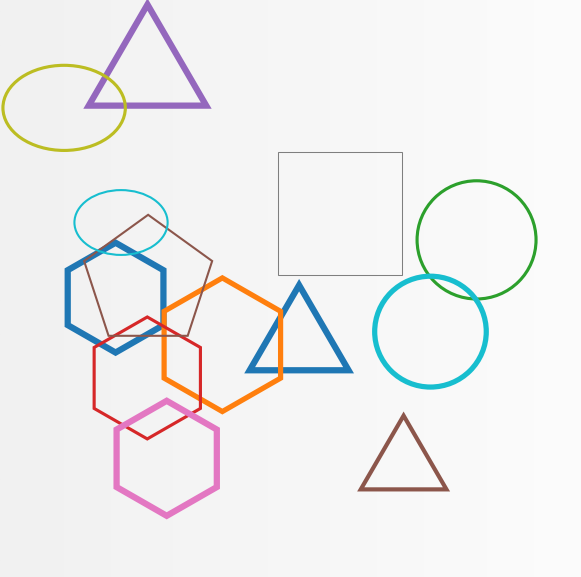[{"shape": "hexagon", "thickness": 3, "radius": 0.48, "center": [0.199, 0.484]}, {"shape": "triangle", "thickness": 3, "radius": 0.49, "center": [0.515, 0.407]}, {"shape": "hexagon", "thickness": 2.5, "radius": 0.58, "center": [0.383, 0.402]}, {"shape": "circle", "thickness": 1.5, "radius": 0.51, "center": [0.82, 0.584]}, {"shape": "hexagon", "thickness": 1.5, "radius": 0.53, "center": [0.253, 0.345]}, {"shape": "triangle", "thickness": 3, "radius": 0.58, "center": [0.254, 0.875]}, {"shape": "pentagon", "thickness": 1, "radius": 0.58, "center": [0.255, 0.511]}, {"shape": "triangle", "thickness": 2, "radius": 0.43, "center": [0.694, 0.194]}, {"shape": "hexagon", "thickness": 3, "radius": 0.5, "center": [0.287, 0.206]}, {"shape": "square", "thickness": 0.5, "radius": 0.53, "center": [0.585, 0.63]}, {"shape": "oval", "thickness": 1.5, "radius": 0.53, "center": [0.11, 0.812]}, {"shape": "oval", "thickness": 1, "radius": 0.4, "center": [0.208, 0.614]}, {"shape": "circle", "thickness": 2.5, "radius": 0.48, "center": [0.741, 0.425]}]